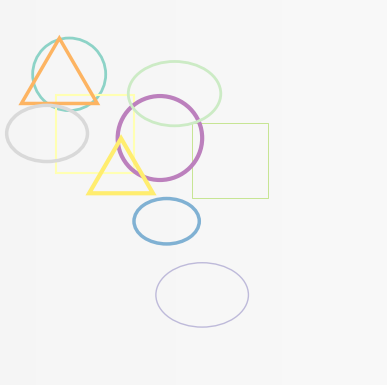[{"shape": "circle", "thickness": 2, "radius": 0.47, "center": [0.179, 0.807]}, {"shape": "square", "thickness": 1.5, "radius": 0.51, "center": [0.245, 0.653]}, {"shape": "oval", "thickness": 1, "radius": 0.6, "center": [0.522, 0.234]}, {"shape": "oval", "thickness": 2.5, "radius": 0.42, "center": [0.43, 0.425]}, {"shape": "triangle", "thickness": 2.5, "radius": 0.56, "center": [0.153, 0.788]}, {"shape": "square", "thickness": 0.5, "radius": 0.49, "center": [0.595, 0.584]}, {"shape": "oval", "thickness": 2.5, "radius": 0.52, "center": [0.121, 0.653]}, {"shape": "circle", "thickness": 3, "radius": 0.55, "center": [0.413, 0.642]}, {"shape": "oval", "thickness": 2, "radius": 0.6, "center": [0.45, 0.757]}, {"shape": "triangle", "thickness": 3, "radius": 0.48, "center": [0.312, 0.546]}]